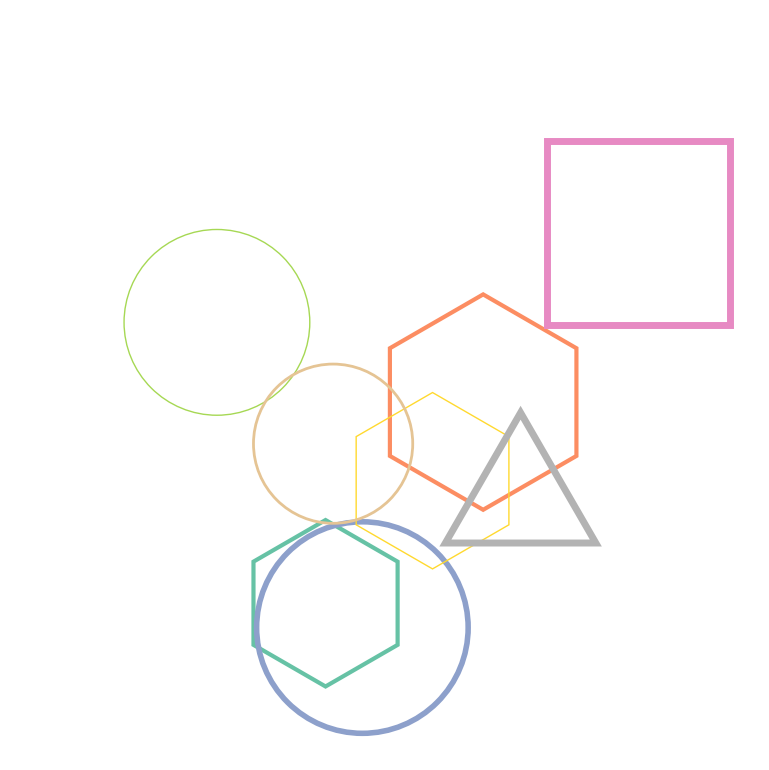[{"shape": "hexagon", "thickness": 1.5, "radius": 0.54, "center": [0.423, 0.217]}, {"shape": "hexagon", "thickness": 1.5, "radius": 0.7, "center": [0.627, 0.478]}, {"shape": "circle", "thickness": 2, "radius": 0.69, "center": [0.471, 0.185]}, {"shape": "square", "thickness": 2.5, "radius": 0.6, "center": [0.829, 0.697]}, {"shape": "circle", "thickness": 0.5, "radius": 0.6, "center": [0.282, 0.581]}, {"shape": "hexagon", "thickness": 0.5, "radius": 0.57, "center": [0.562, 0.376]}, {"shape": "circle", "thickness": 1, "radius": 0.52, "center": [0.433, 0.424]}, {"shape": "triangle", "thickness": 2.5, "radius": 0.56, "center": [0.676, 0.351]}]